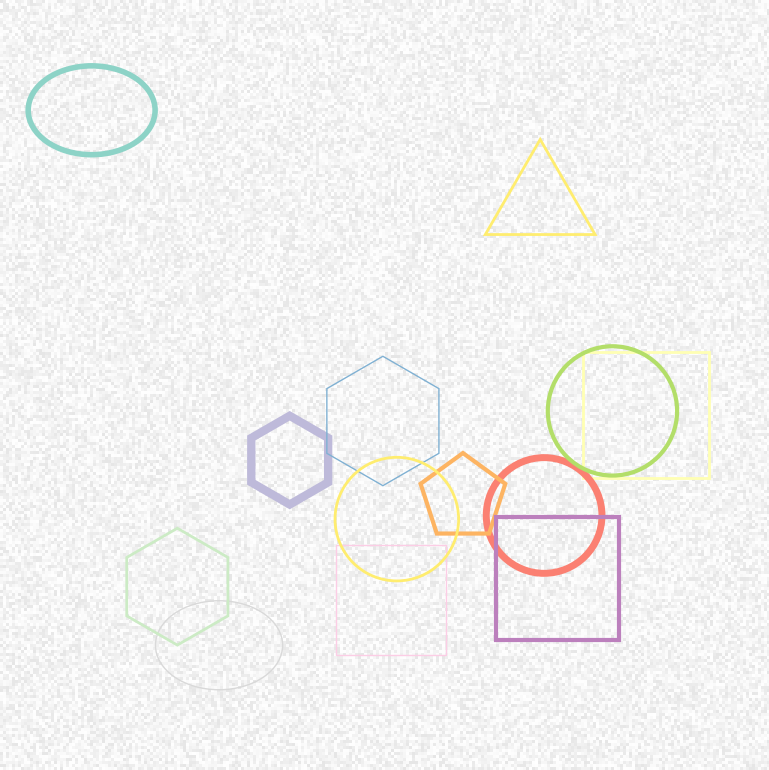[{"shape": "oval", "thickness": 2, "radius": 0.41, "center": [0.119, 0.857]}, {"shape": "square", "thickness": 1, "radius": 0.41, "center": [0.839, 0.461]}, {"shape": "hexagon", "thickness": 3, "radius": 0.29, "center": [0.376, 0.402]}, {"shape": "circle", "thickness": 2.5, "radius": 0.38, "center": [0.707, 0.331]}, {"shape": "hexagon", "thickness": 0.5, "radius": 0.42, "center": [0.497, 0.453]}, {"shape": "pentagon", "thickness": 1.5, "radius": 0.29, "center": [0.601, 0.354]}, {"shape": "circle", "thickness": 1.5, "radius": 0.42, "center": [0.795, 0.466]}, {"shape": "square", "thickness": 0.5, "radius": 0.36, "center": [0.508, 0.22]}, {"shape": "oval", "thickness": 0.5, "radius": 0.41, "center": [0.284, 0.162]}, {"shape": "square", "thickness": 1.5, "radius": 0.4, "center": [0.724, 0.249]}, {"shape": "hexagon", "thickness": 1, "radius": 0.38, "center": [0.23, 0.238]}, {"shape": "circle", "thickness": 1, "radius": 0.4, "center": [0.515, 0.326]}, {"shape": "triangle", "thickness": 1, "radius": 0.41, "center": [0.702, 0.737]}]